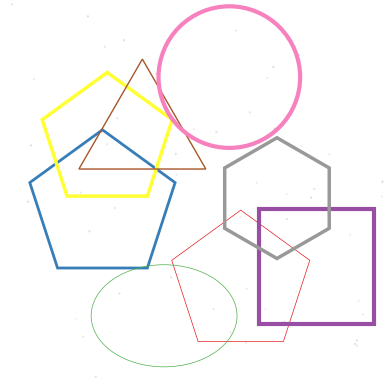[{"shape": "pentagon", "thickness": 0.5, "radius": 0.94, "center": [0.625, 0.266]}, {"shape": "pentagon", "thickness": 2, "radius": 0.99, "center": [0.266, 0.464]}, {"shape": "oval", "thickness": 0.5, "radius": 0.95, "center": [0.426, 0.18]}, {"shape": "square", "thickness": 3, "radius": 0.75, "center": [0.822, 0.309]}, {"shape": "pentagon", "thickness": 2.5, "radius": 0.89, "center": [0.278, 0.634]}, {"shape": "triangle", "thickness": 1, "radius": 0.95, "center": [0.37, 0.656]}, {"shape": "circle", "thickness": 3, "radius": 0.92, "center": [0.596, 0.8]}, {"shape": "hexagon", "thickness": 2.5, "radius": 0.78, "center": [0.719, 0.485]}]